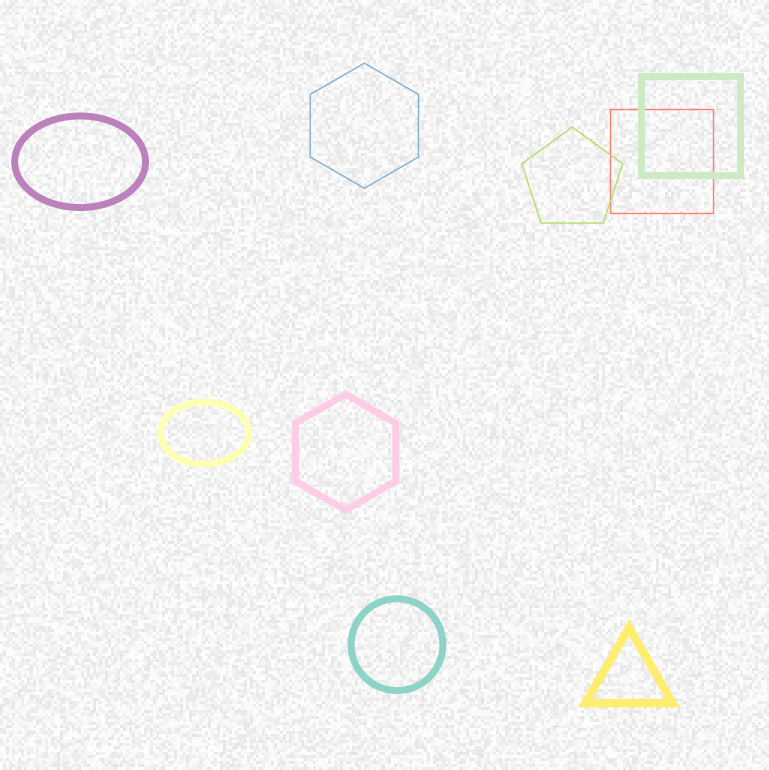[{"shape": "circle", "thickness": 2.5, "radius": 0.3, "center": [0.516, 0.163]}, {"shape": "oval", "thickness": 2.5, "radius": 0.29, "center": [0.266, 0.438]}, {"shape": "square", "thickness": 0.5, "radius": 0.34, "center": [0.859, 0.791]}, {"shape": "hexagon", "thickness": 0.5, "radius": 0.41, "center": [0.473, 0.837]}, {"shape": "pentagon", "thickness": 0.5, "radius": 0.34, "center": [0.743, 0.766]}, {"shape": "hexagon", "thickness": 2.5, "radius": 0.38, "center": [0.449, 0.413]}, {"shape": "oval", "thickness": 2.5, "radius": 0.42, "center": [0.104, 0.79]}, {"shape": "square", "thickness": 2.5, "radius": 0.32, "center": [0.896, 0.837]}, {"shape": "triangle", "thickness": 3, "radius": 0.33, "center": [0.817, 0.119]}]